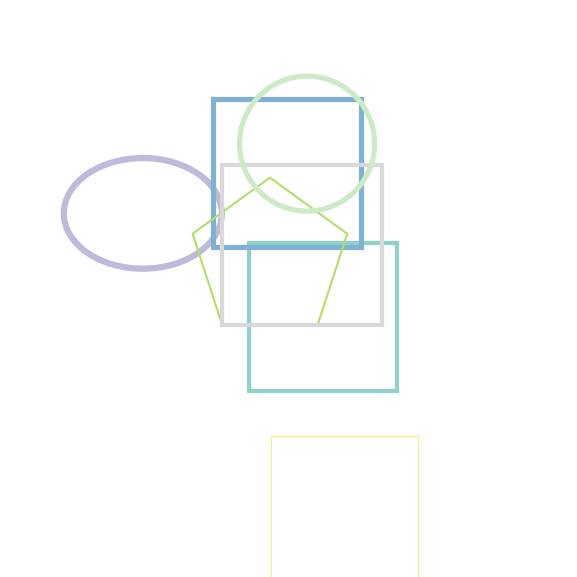[{"shape": "square", "thickness": 2, "radius": 0.64, "center": [0.559, 0.45]}, {"shape": "oval", "thickness": 3, "radius": 0.68, "center": [0.247, 0.63]}, {"shape": "square", "thickness": 2.5, "radius": 0.64, "center": [0.497, 0.7]}, {"shape": "pentagon", "thickness": 1, "radius": 0.7, "center": [0.467, 0.551]}, {"shape": "square", "thickness": 2, "radius": 0.69, "center": [0.523, 0.574]}, {"shape": "circle", "thickness": 2.5, "radius": 0.58, "center": [0.532, 0.751]}, {"shape": "square", "thickness": 0.5, "radius": 0.64, "center": [0.596, 0.116]}]